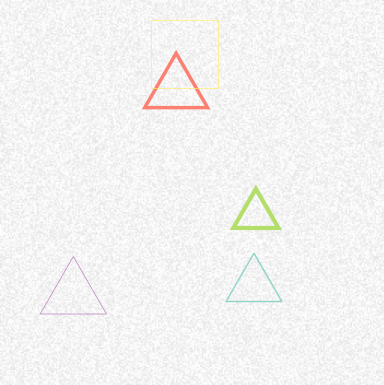[{"shape": "triangle", "thickness": 1, "radius": 0.42, "center": [0.66, 0.259]}, {"shape": "triangle", "thickness": 2.5, "radius": 0.47, "center": [0.458, 0.768]}, {"shape": "triangle", "thickness": 3, "radius": 0.34, "center": [0.665, 0.442]}, {"shape": "triangle", "thickness": 0.5, "radius": 0.5, "center": [0.19, 0.234]}, {"shape": "square", "thickness": 0.5, "radius": 0.44, "center": [0.479, 0.86]}]